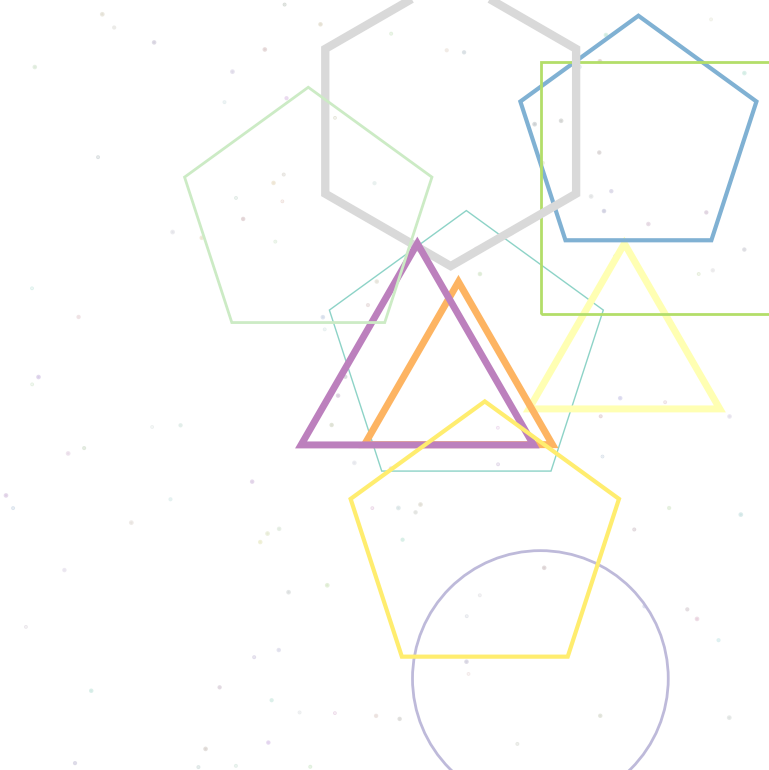[{"shape": "pentagon", "thickness": 0.5, "radius": 0.94, "center": [0.606, 0.54]}, {"shape": "triangle", "thickness": 2.5, "radius": 0.72, "center": [0.811, 0.541]}, {"shape": "circle", "thickness": 1, "radius": 0.83, "center": [0.702, 0.119]}, {"shape": "pentagon", "thickness": 1.5, "radius": 0.81, "center": [0.829, 0.818]}, {"shape": "triangle", "thickness": 2.5, "radius": 0.7, "center": [0.595, 0.493]}, {"shape": "square", "thickness": 1, "radius": 0.82, "center": [0.866, 0.756]}, {"shape": "hexagon", "thickness": 3, "radius": 0.94, "center": [0.585, 0.842]}, {"shape": "triangle", "thickness": 2.5, "radius": 0.87, "center": [0.542, 0.509]}, {"shape": "pentagon", "thickness": 1, "radius": 0.84, "center": [0.4, 0.718]}, {"shape": "pentagon", "thickness": 1.5, "radius": 0.92, "center": [0.63, 0.295]}]